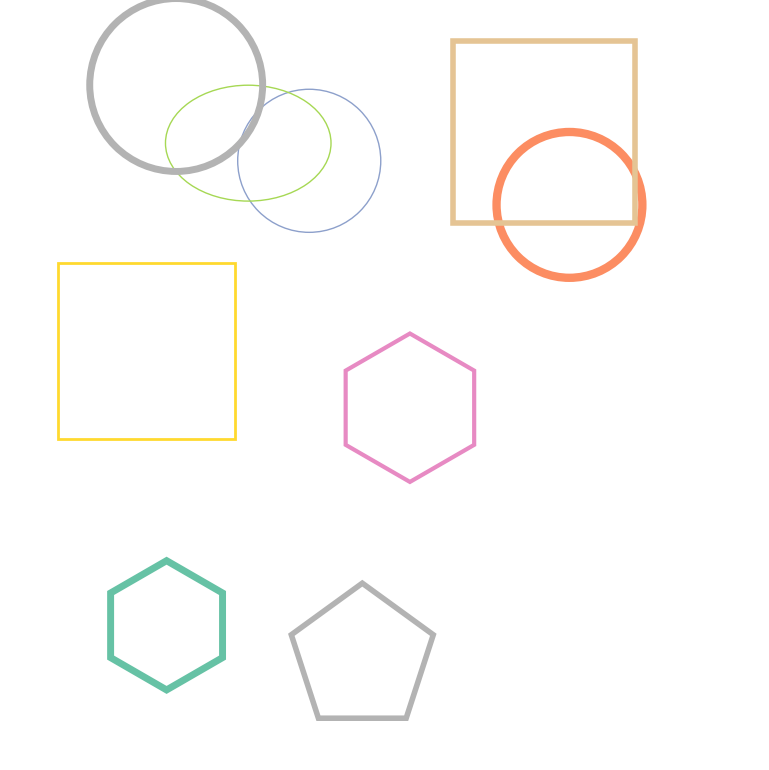[{"shape": "hexagon", "thickness": 2.5, "radius": 0.42, "center": [0.216, 0.188]}, {"shape": "circle", "thickness": 3, "radius": 0.47, "center": [0.74, 0.734]}, {"shape": "circle", "thickness": 0.5, "radius": 0.46, "center": [0.402, 0.791]}, {"shape": "hexagon", "thickness": 1.5, "radius": 0.48, "center": [0.532, 0.47]}, {"shape": "oval", "thickness": 0.5, "radius": 0.54, "center": [0.322, 0.814]}, {"shape": "square", "thickness": 1, "radius": 0.57, "center": [0.191, 0.544]}, {"shape": "square", "thickness": 2, "radius": 0.59, "center": [0.706, 0.829]}, {"shape": "circle", "thickness": 2.5, "radius": 0.56, "center": [0.229, 0.89]}, {"shape": "pentagon", "thickness": 2, "radius": 0.48, "center": [0.471, 0.146]}]